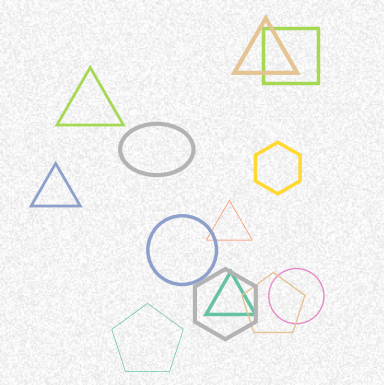[{"shape": "triangle", "thickness": 2.5, "radius": 0.37, "center": [0.599, 0.22]}, {"shape": "pentagon", "thickness": 0.5, "radius": 0.49, "center": [0.383, 0.114]}, {"shape": "triangle", "thickness": 0.5, "radius": 0.35, "center": [0.596, 0.411]}, {"shape": "circle", "thickness": 2.5, "radius": 0.45, "center": [0.473, 0.35]}, {"shape": "triangle", "thickness": 2, "radius": 0.37, "center": [0.145, 0.502]}, {"shape": "circle", "thickness": 1, "radius": 0.36, "center": [0.77, 0.231]}, {"shape": "triangle", "thickness": 2, "radius": 0.5, "center": [0.234, 0.725]}, {"shape": "square", "thickness": 2.5, "radius": 0.36, "center": [0.755, 0.856]}, {"shape": "hexagon", "thickness": 2.5, "radius": 0.33, "center": [0.721, 0.563]}, {"shape": "pentagon", "thickness": 1, "radius": 0.43, "center": [0.71, 0.206]}, {"shape": "triangle", "thickness": 3, "radius": 0.47, "center": [0.69, 0.858]}, {"shape": "hexagon", "thickness": 3, "radius": 0.46, "center": [0.585, 0.21]}, {"shape": "oval", "thickness": 3, "radius": 0.48, "center": [0.407, 0.612]}]